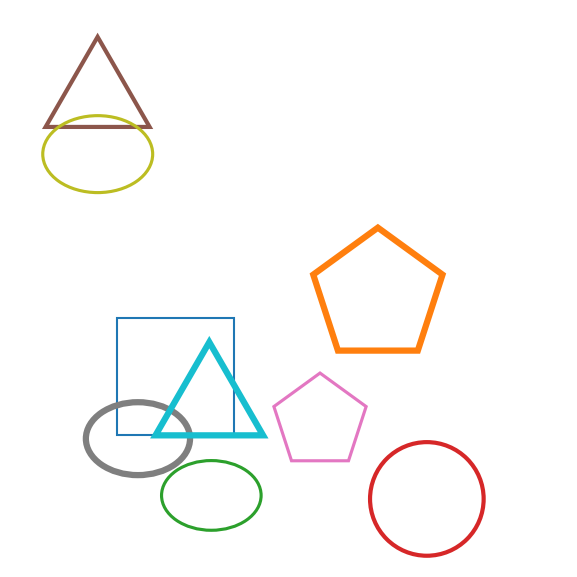[{"shape": "square", "thickness": 1, "radius": 0.5, "center": [0.304, 0.347]}, {"shape": "pentagon", "thickness": 3, "radius": 0.59, "center": [0.654, 0.487]}, {"shape": "oval", "thickness": 1.5, "radius": 0.43, "center": [0.366, 0.141]}, {"shape": "circle", "thickness": 2, "radius": 0.49, "center": [0.739, 0.135]}, {"shape": "triangle", "thickness": 2, "radius": 0.52, "center": [0.169, 0.831]}, {"shape": "pentagon", "thickness": 1.5, "radius": 0.42, "center": [0.554, 0.269]}, {"shape": "oval", "thickness": 3, "radius": 0.45, "center": [0.239, 0.24]}, {"shape": "oval", "thickness": 1.5, "radius": 0.48, "center": [0.169, 0.732]}, {"shape": "triangle", "thickness": 3, "radius": 0.54, "center": [0.362, 0.299]}]